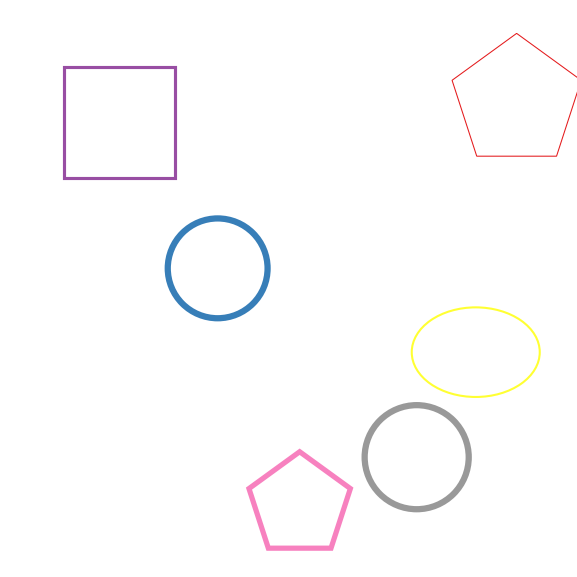[{"shape": "pentagon", "thickness": 0.5, "radius": 0.59, "center": [0.895, 0.824]}, {"shape": "circle", "thickness": 3, "radius": 0.43, "center": [0.377, 0.534]}, {"shape": "square", "thickness": 1.5, "radius": 0.48, "center": [0.208, 0.788]}, {"shape": "oval", "thickness": 1, "radius": 0.55, "center": [0.824, 0.389]}, {"shape": "pentagon", "thickness": 2.5, "radius": 0.46, "center": [0.519, 0.125]}, {"shape": "circle", "thickness": 3, "radius": 0.45, "center": [0.722, 0.207]}]